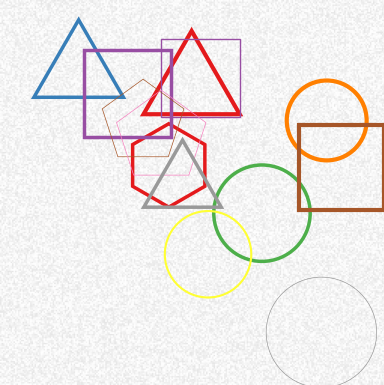[{"shape": "triangle", "thickness": 3, "radius": 0.72, "center": [0.498, 0.775]}, {"shape": "hexagon", "thickness": 2.5, "radius": 0.54, "center": [0.438, 0.57]}, {"shape": "triangle", "thickness": 2.5, "radius": 0.67, "center": [0.204, 0.814]}, {"shape": "circle", "thickness": 2.5, "radius": 0.63, "center": [0.68, 0.446]}, {"shape": "square", "thickness": 1, "radius": 0.51, "center": [0.521, 0.798]}, {"shape": "square", "thickness": 2.5, "radius": 0.56, "center": [0.332, 0.757]}, {"shape": "circle", "thickness": 3, "radius": 0.52, "center": [0.849, 0.687]}, {"shape": "circle", "thickness": 1.5, "radius": 0.56, "center": [0.54, 0.34]}, {"shape": "square", "thickness": 3, "radius": 0.55, "center": [0.886, 0.565]}, {"shape": "pentagon", "thickness": 0.5, "radius": 0.56, "center": [0.372, 0.683]}, {"shape": "pentagon", "thickness": 0.5, "radius": 0.61, "center": [0.419, 0.644]}, {"shape": "circle", "thickness": 0.5, "radius": 0.72, "center": [0.835, 0.137]}, {"shape": "triangle", "thickness": 2.5, "radius": 0.58, "center": [0.474, 0.52]}]